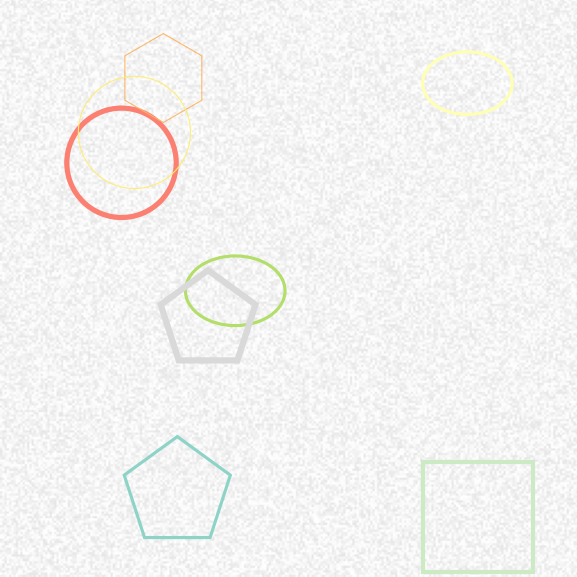[{"shape": "pentagon", "thickness": 1.5, "radius": 0.48, "center": [0.307, 0.147]}, {"shape": "oval", "thickness": 1.5, "radius": 0.39, "center": [0.809, 0.855]}, {"shape": "circle", "thickness": 2.5, "radius": 0.47, "center": [0.21, 0.717]}, {"shape": "hexagon", "thickness": 0.5, "radius": 0.38, "center": [0.283, 0.864]}, {"shape": "oval", "thickness": 1.5, "radius": 0.43, "center": [0.407, 0.496]}, {"shape": "pentagon", "thickness": 3, "radius": 0.43, "center": [0.36, 0.445]}, {"shape": "square", "thickness": 2, "radius": 0.48, "center": [0.828, 0.104]}, {"shape": "circle", "thickness": 0.5, "radius": 0.49, "center": [0.233, 0.77]}]